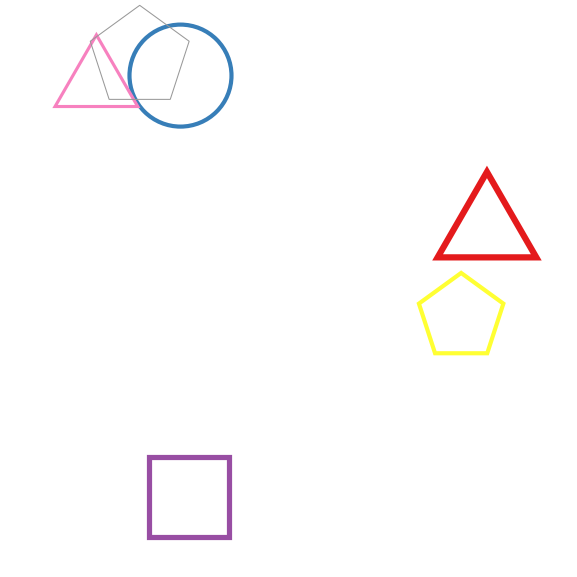[{"shape": "triangle", "thickness": 3, "radius": 0.49, "center": [0.843, 0.603]}, {"shape": "circle", "thickness": 2, "radius": 0.44, "center": [0.313, 0.868]}, {"shape": "square", "thickness": 2.5, "radius": 0.35, "center": [0.328, 0.139]}, {"shape": "pentagon", "thickness": 2, "radius": 0.38, "center": [0.799, 0.45]}, {"shape": "triangle", "thickness": 1.5, "radius": 0.41, "center": [0.167, 0.856]}, {"shape": "pentagon", "thickness": 0.5, "radius": 0.45, "center": [0.242, 0.9]}]